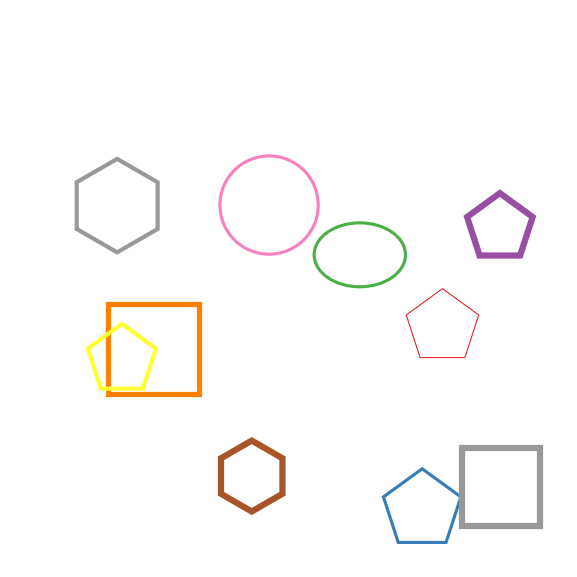[{"shape": "pentagon", "thickness": 0.5, "radius": 0.33, "center": [0.766, 0.433]}, {"shape": "pentagon", "thickness": 1.5, "radius": 0.35, "center": [0.731, 0.117]}, {"shape": "oval", "thickness": 1.5, "radius": 0.4, "center": [0.623, 0.558]}, {"shape": "pentagon", "thickness": 3, "radius": 0.3, "center": [0.866, 0.605]}, {"shape": "square", "thickness": 2.5, "radius": 0.39, "center": [0.266, 0.395]}, {"shape": "pentagon", "thickness": 2, "radius": 0.31, "center": [0.211, 0.376]}, {"shape": "hexagon", "thickness": 3, "radius": 0.31, "center": [0.436, 0.175]}, {"shape": "circle", "thickness": 1.5, "radius": 0.43, "center": [0.466, 0.644]}, {"shape": "square", "thickness": 3, "radius": 0.34, "center": [0.867, 0.156]}, {"shape": "hexagon", "thickness": 2, "radius": 0.4, "center": [0.203, 0.643]}]